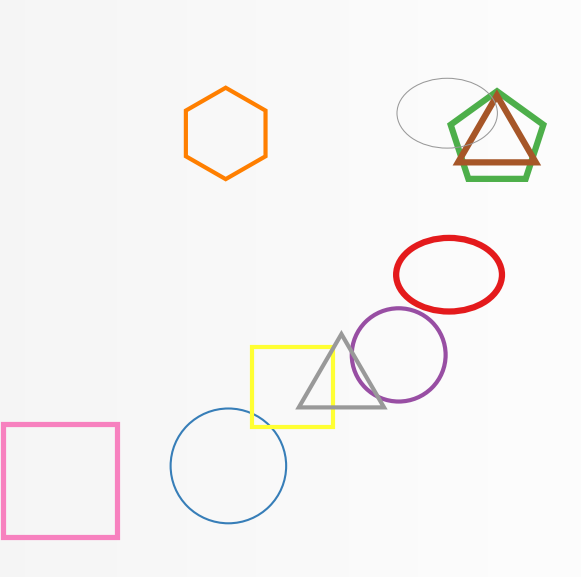[{"shape": "oval", "thickness": 3, "radius": 0.46, "center": [0.773, 0.523]}, {"shape": "circle", "thickness": 1, "radius": 0.5, "center": [0.393, 0.192]}, {"shape": "pentagon", "thickness": 3, "radius": 0.42, "center": [0.855, 0.757]}, {"shape": "circle", "thickness": 2, "radius": 0.4, "center": [0.686, 0.385]}, {"shape": "hexagon", "thickness": 2, "radius": 0.4, "center": [0.388, 0.768]}, {"shape": "square", "thickness": 2, "radius": 0.35, "center": [0.503, 0.329]}, {"shape": "triangle", "thickness": 3, "radius": 0.39, "center": [0.855, 0.757]}, {"shape": "square", "thickness": 2.5, "radius": 0.49, "center": [0.103, 0.167]}, {"shape": "triangle", "thickness": 2, "radius": 0.42, "center": [0.587, 0.336]}, {"shape": "oval", "thickness": 0.5, "radius": 0.43, "center": [0.769, 0.803]}]